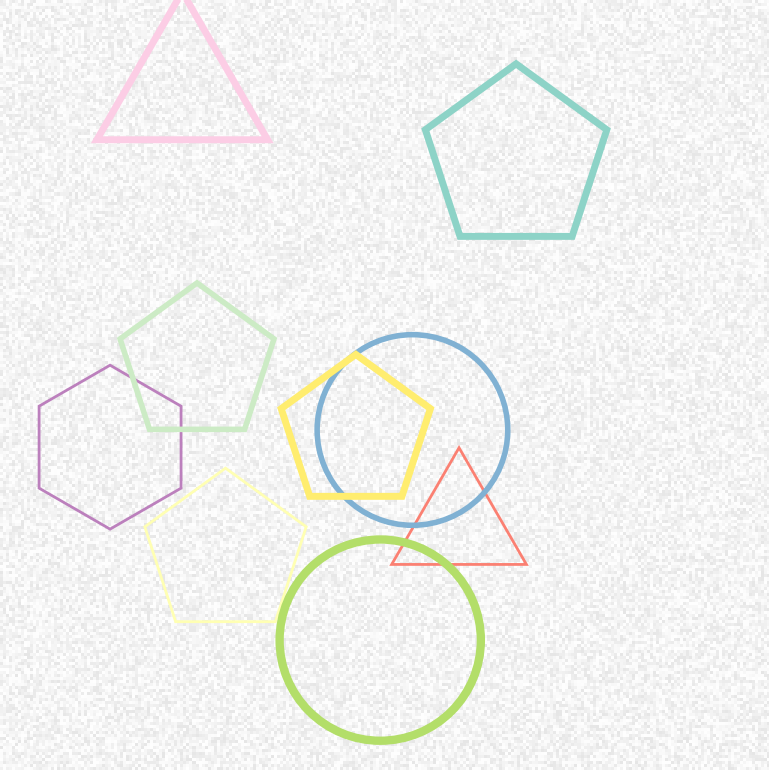[{"shape": "pentagon", "thickness": 2.5, "radius": 0.62, "center": [0.67, 0.793]}, {"shape": "pentagon", "thickness": 1, "radius": 0.55, "center": [0.293, 0.282]}, {"shape": "triangle", "thickness": 1, "radius": 0.51, "center": [0.596, 0.317]}, {"shape": "circle", "thickness": 2, "radius": 0.62, "center": [0.536, 0.442]}, {"shape": "circle", "thickness": 3, "radius": 0.65, "center": [0.494, 0.169]}, {"shape": "triangle", "thickness": 2.5, "radius": 0.64, "center": [0.237, 0.883]}, {"shape": "hexagon", "thickness": 1, "radius": 0.53, "center": [0.143, 0.419]}, {"shape": "pentagon", "thickness": 2, "radius": 0.53, "center": [0.256, 0.527]}, {"shape": "pentagon", "thickness": 2.5, "radius": 0.51, "center": [0.462, 0.438]}]